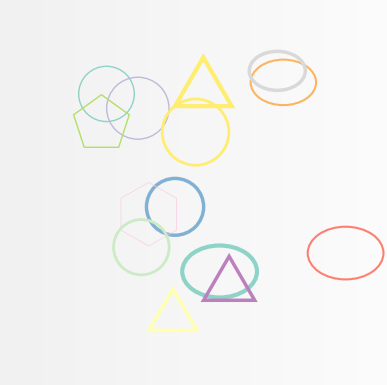[{"shape": "oval", "thickness": 3, "radius": 0.48, "center": [0.567, 0.295]}, {"shape": "circle", "thickness": 1, "radius": 0.36, "center": [0.275, 0.756]}, {"shape": "triangle", "thickness": 2.5, "radius": 0.36, "center": [0.446, 0.178]}, {"shape": "circle", "thickness": 1, "radius": 0.4, "center": [0.356, 0.719]}, {"shape": "oval", "thickness": 1.5, "radius": 0.49, "center": [0.892, 0.343]}, {"shape": "circle", "thickness": 2.5, "radius": 0.37, "center": [0.452, 0.463]}, {"shape": "oval", "thickness": 1.5, "radius": 0.42, "center": [0.731, 0.786]}, {"shape": "pentagon", "thickness": 1, "radius": 0.38, "center": [0.262, 0.679]}, {"shape": "hexagon", "thickness": 0.5, "radius": 0.41, "center": [0.384, 0.444]}, {"shape": "oval", "thickness": 2.5, "radius": 0.36, "center": [0.716, 0.816]}, {"shape": "triangle", "thickness": 2.5, "radius": 0.38, "center": [0.591, 0.258]}, {"shape": "circle", "thickness": 2, "radius": 0.36, "center": [0.365, 0.358]}, {"shape": "circle", "thickness": 2, "radius": 0.43, "center": [0.505, 0.657]}, {"shape": "triangle", "thickness": 3, "radius": 0.42, "center": [0.525, 0.766]}]